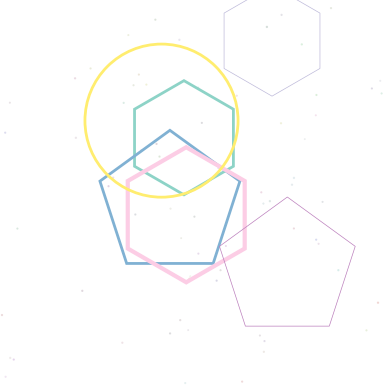[{"shape": "hexagon", "thickness": 2, "radius": 0.74, "center": [0.478, 0.642]}, {"shape": "hexagon", "thickness": 0.5, "radius": 0.72, "center": [0.707, 0.894]}, {"shape": "pentagon", "thickness": 2, "radius": 0.96, "center": [0.441, 0.47]}, {"shape": "hexagon", "thickness": 3, "radius": 0.88, "center": [0.484, 0.442]}, {"shape": "pentagon", "thickness": 0.5, "radius": 0.93, "center": [0.746, 0.303]}, {"shape": "circle", "thickness": 2, "radius": 0.99, "center": [0.419, 0.687]}]